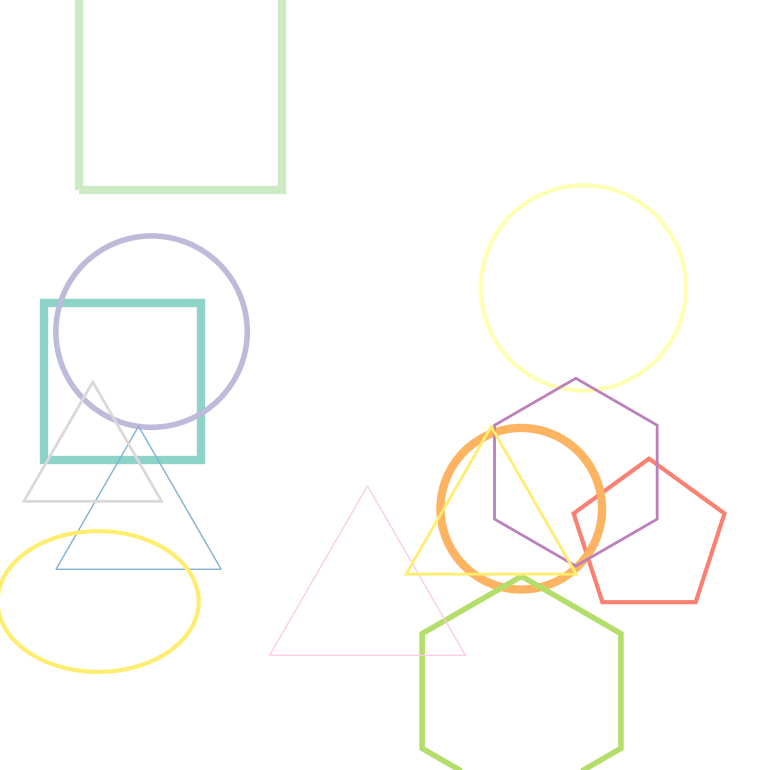[{"shape": "square", "thickness": 3, "radius": 0.51, "center": [0.159, 0.505]}, {"shape": "circle", "thickness": 1.5, "radius": 0.67, "center": [0.758, 0.626]}, {"shape": "circle", "thickness": 2, "radius": 0.62, "center": [0.197, 0.569]}, {"shape": "pentagon", "thickness": 1.5, "radius": 0.52, "center": [0.843, 0.301]}, {"shape": "triangle", "thickness": 0.5, "radius": 0.62, "center": [0.18, 0.323]}, {"shape": "circle", "thickness": 3, "radius": 0.52, "center": [0.677, 0.339]}, {"shape": "hexagon", "thickness": 2, "radius": 0.75, "center": [0.677, 0.103]}, {"shape": "triangle", "thickness": 0.5, "radius": 0.73, "center": [0.477, 0.222]}, {"shape": "triangle", "thickness": 1, "radius": 0.52, "center": [0.12, 0.401]}, {"shape": "hexagon", "thickness": 1, "radius": 0.61, "center": [0.748, 0.387]}, {"shape": "square", "thickness": 3, "radius": 0.66, "center": [0.234, 0.884]}, {"shape": "triangle", "thickness": 1, "radius": 0.64, "center": [0.638, 0.318]}, {"shape": "oval", "thickness": 1.5, "radius": 0.65, "center": [0.127, 0.219]}]